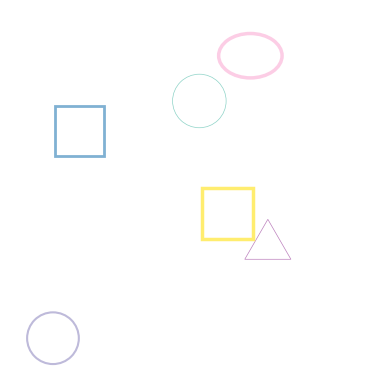[{"shape": "circle", "thickness": 0.5, "radius": 0.35, "center": [0.518, 0.738]}, {"shape": "circle", "thickness": 1.5, "radius": 0.34, "center": [0.138, 0.122]}, {"shape": "square", "thickness": 2, "radius": 0.32, "center": [0.206, 0.66]}, {"shape": "oval", "thickness": 2.5, "radius": 0.41, "center": [0.65, 0.855]}, {"shape": "triangle", "thickness": 0.5, "radius": 0.35, "center": [0.696, 0.361]}, {"shape": "square", "thickness": 2.5, "radius": 0.33, "center": [0.59, 0.445]}]